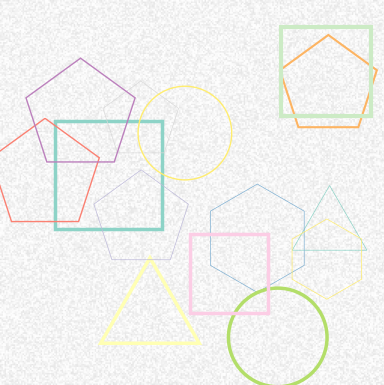[{"shape": "triangle", "thickness": 0.5, "radius": 0.56, "center": [0.856, 0.406]}, {"shape": "square", "thickness": 2.5, "radius": 0.7, "center": [0.282, 0.545]}, {"shape": "triangle", "thickness": 2.5, "radius": 0.74, "center": [0.389, 0.182]}, {"shape": "pentagon", "thickness": 0.5, "radius": 0.65, "center": [0.367, 0.43]}, {"shape": "pentagon", "thickness": 1, "radius": 0.74, "center": [0.117, 0.544]}, {"shape": "hexagon", "thickness": 0.5, "radius": 0.7, "center": [0.668, 0.381]}, {"shape": "pentagon", "thickness": 1.5, "radius": 0.66, "center": [0.853, 0.777]}, {"shape": "circle", "thickness": 2.5, "radius": 0.64, "center": [0.721, 0.124]}, {"shape": "square", "thickness": 2.5, "radius": 0.51, "center": [0.595, 0.289]}, {"shape": "pentagon", "thickness": 0.5, "radius": 0.52, "center": [0.366, 0.686]}, {"shape": "pentagon", "thickness": 1, "radius": 0.74, "center": [0.209, 0.7]}, {"shape": "square", "thickness": 3, "radius": 0.58, "center": [0.847, 0.814]}, {"shape": "hexagon", "thickness": 0.5, "radius": 0.52, "center": [0.849, 0.327]}, {"shape": "circle", "thickness": 1, "radius": 0.61, "center": [0.48, 0.654]}]